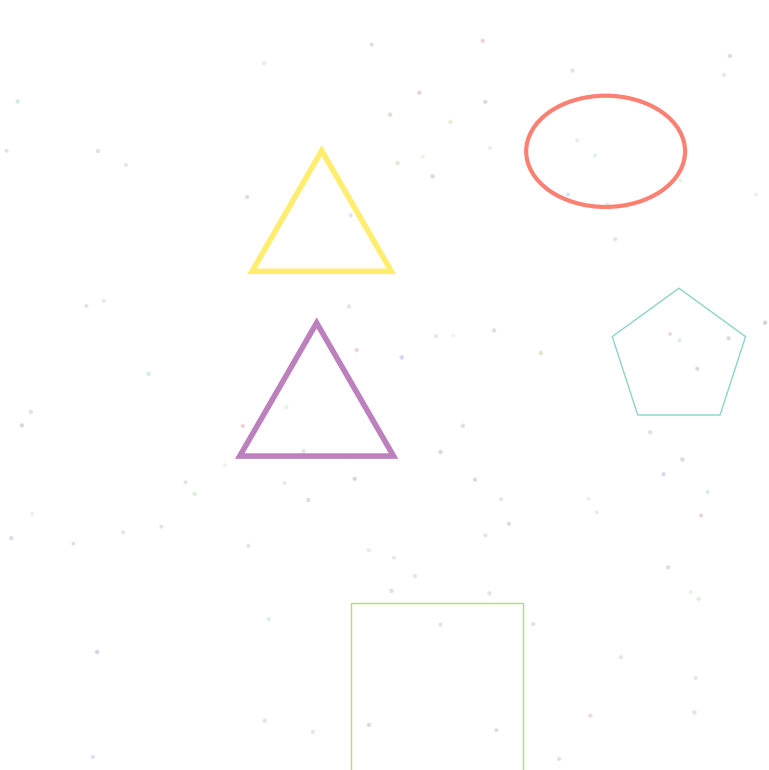[{"shape": "pentagon", "thickness": 0.5, "radius": 0.46, "center": [0.882, 0.535]}, {"shape": "oval", "thickness": 1.5, "radius": 0.52, "center": [0.787, 0.803]}, {"shape": "square", "thickness": 0.5, "radius": 0.56, "center": [0.568, 0.106]}, {"shape": "triangle", "thickness": 2, "radius": 0.58, "center": [0.411, 0.465]}, {"shape": "triangle", "thickness": 2, "radius": 0.52, "center": [0.418, 0.7]}]